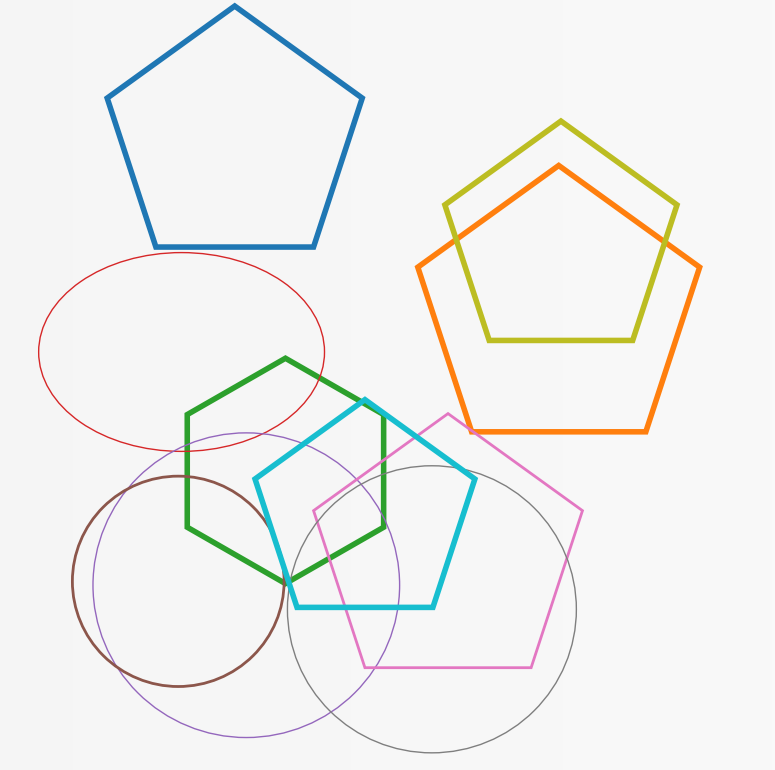[{"shape": "pentagon", "thickness": 2, "radius": 0.87, "center": [0.303, 0.819]}, {"shape": "pentagon", "thickness": 2, "radius": 0.96, "center": [0.721, 0.594]}, {"shape": "hexagon", "thickness": 2, "radius": 0.73, "center": [0.368, 0.388]}, {"shape": "oval", "thickness": 0.5, "radius": 0.92, "center": [0.234, 0.543]}, {"shape": "circle", "thickness": 0.5, "radius": 0.99, "center": [0.318, 0.24]}, {"shape": "circle", "thickness": 1, "radius": 0.68, "center": [0.23, 0.245]}, {"shape": "pentagon", "thickness": 1, "radius": 0.91, "center": [0.578, 0.28]}, {"shape": "circle", "thickness": 0.5, "radius": 0.93, "center": [0.557, 0.209]}, {"shape": "pentagon", "thickness": 2, "radius": 0.79, "center": [0.724, 0.685]}, {"shape": "pentagon", "thickness": 2, "radius": 0.75, "center": [0.471, 0.332]}]